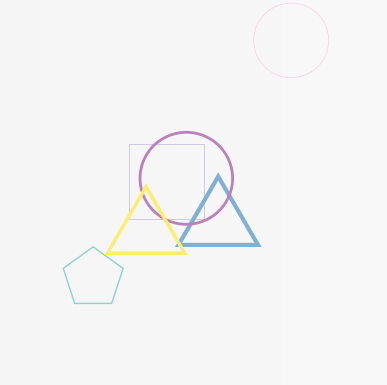[{"shape": "pentagon", "thickness": 1, "radius": 0.41, "center": [0.241, 0.278]}, {"shape": "square", "thickness": 0.5, "radius": 0.49, "center": [0.43, 0.528]}, {"shape": "triangle", "thickness": 3, "radius": 0.59, "center": [0.563, 0.423]}, {"shape": "circle", "thickness": 0.5, "radius": 0.48, "center": [0.752, 0.895]}, {"shape": "circle", "thickness": 2, "radius": 0.6, "center": [0.481, 0.537]}, {"shape": "triangle", "thickness": 2.5, "radius": 0.58, "center": [0.377, 0.4]}]